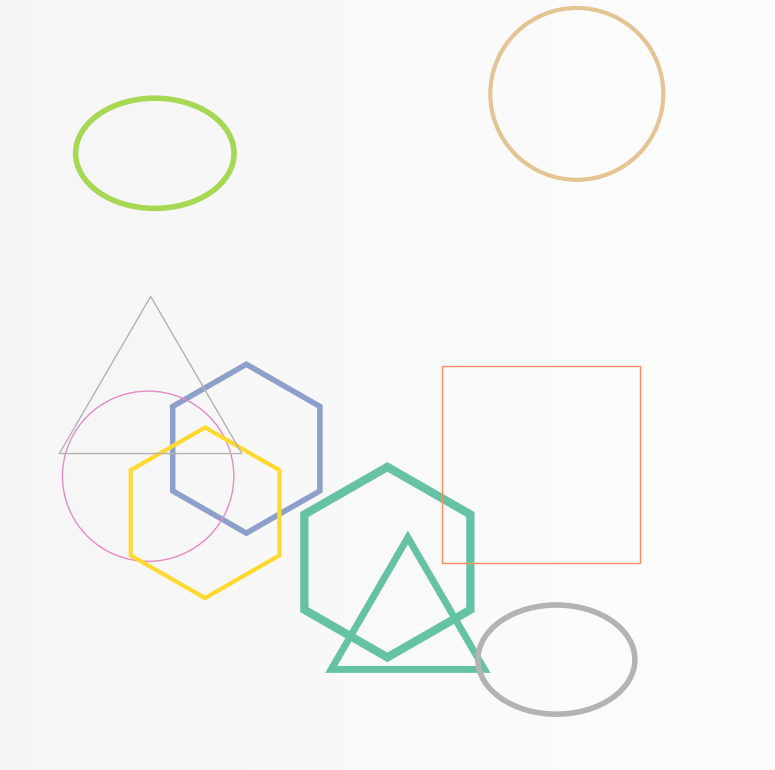[{"shape": "triangle", "thickness": 2.5, "radius": 0.57, "center": [0.526, 0.188]}, {"shape": "hexagon", "thickness": 3, "radius": 0.62, "center": [0.5, 0.27]}, {"shape": "square", "thickness": 0.5, "radius": 0.64, "center": [0.698, 0.397]}, {"shape": "hexagon", "thickness": 2, "radius": 0.55, "center": [0.318, 0.417]}, {"shape": "circle", "thickness": 0.5, "radius": 0.55, "center": [0.191, 0.382]}, {"shape": "oval", "thickness": 2, "radius": 0.51, "center": [0.2, 0.801]}, {"shape": "hexagon", "thickness": 1.5, "radius": 0.55, "center": [0.265, 0.334]}, {"shape": "circle", "thickness": 1.5, "radius": 0.56, "center": [0.744, 0.878]}, {"shape": "oval", "thickness": 2, "radius": 0.51, "center": [0.718, 0.143]}, {"shape": "triangle", "thickness": 0.5, "radius": 0.68, "center": [0.194, 0.479]}]